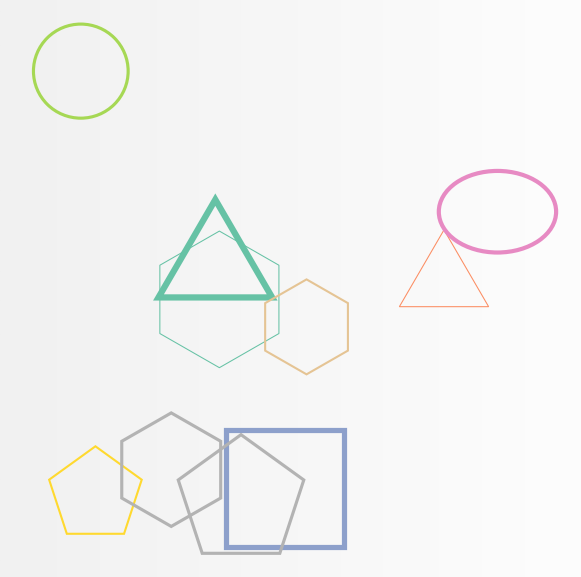[{"shape": "hexagon", "thickness": 0.5, "radius": 0.59, "center": [0.377, 0.481]}, {"shape": "triangle", "thickness": 3, "radius": 0.56, "center": [0.37, 0.541]}, {"shape": "triangle", "thickness": 0.5, "radius": 0.44, "center": [0.764, 0.512]}, {"shape": "square", "thickness": 2.5, "radius": 0.51, "center": [0.491, 0.154]}, {"shape": "oval", "thickness": 2, "radius": 0.5, "center": [0.856, 0.633]}, {"shape": "circle", "thickness": 1.5, "radius": 0.41, "center": [0.139, 0.876]}, {"shape": "pentagon", "thickness": 1, "radius": 0.42, "center": [0.164, 0.143]}, {"shape": "hexagon", "thickness": 1, "radius": 0.41, "center": [0.527, 0.433]}, {"shape": "hexagon", "thickness": 1.5, "radius": 0.49, "center": [0.295, 0.186]}, {"shape": "pentagon", "thickness": 1.5, "radius": 0.57, "center": [0.415, 0.133]}]